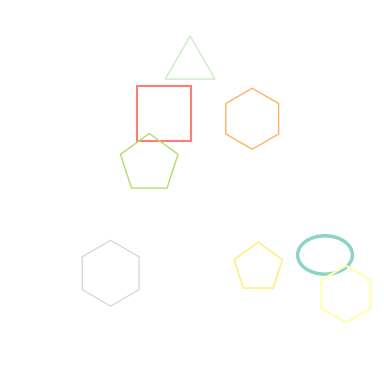[{"shape": "oval", "thickness": 2.5, "radius": 0.36, "center": [0.844, 0.338]}, {"shape": "hexagon", "thickness": 1.5, "radius": 0.37, "center": [0.898, 0.236]}, {"shape": "square", "thickness": 1.5, "radius": 0.35, "center": [0.426, 0.705]}, {"shape": "hexagon", "thickness": 1, "radius": 0.4, "center": [0.655, 0.692]}, {"shape": "pentagon", "thickness": 1, "radius": 0.39, "center": [0.388, 0.575]}, {"shape": "hexagon", "thickness": 1, "radius": 0.43, "center": [0.287, 0.29]}, {"shape": "triangle", "thickness": 1, "radius": 0.37, "center": [0.494, 0.832]}, {"shape": "pentagon", "thickness": 1, "radius": 0.33, "center": [0.671, 0.305]}]